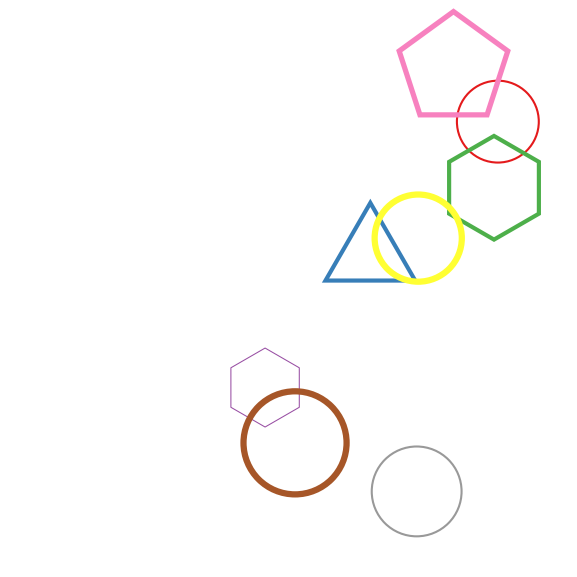[{"shape": "circle", "thickness": 1, "radius": 0.35, "center": [0.862, 0.789]}, {"shape": "triangle", "thickness": 2, "radius": 0.45, "center": [0.641, 0.558]}, {"shape": "hexagon", "thickness": 2, "radius": 0.45, "center": [0.855, 0.674]}, {"shape": "hexagon", "thickness": 0.5, "radius": 0.34, "center": [0.459, 0.328]}, {"shape": "circle", "thickness": 3, "radius": 0.38, "center": [0.724, 0.587]}, {"shape": "circle", "thickness": 3, "radius": 0.45, "center": [0.511, 0.232]}, {"shape": "pentagon", "thickness": 2.5, "radius": 0.49, "center": [0.785, 0.88]}, {"shape": "circle", "thickness": 1, "radius": 0.39, "center": [0.721, 0.148]}]